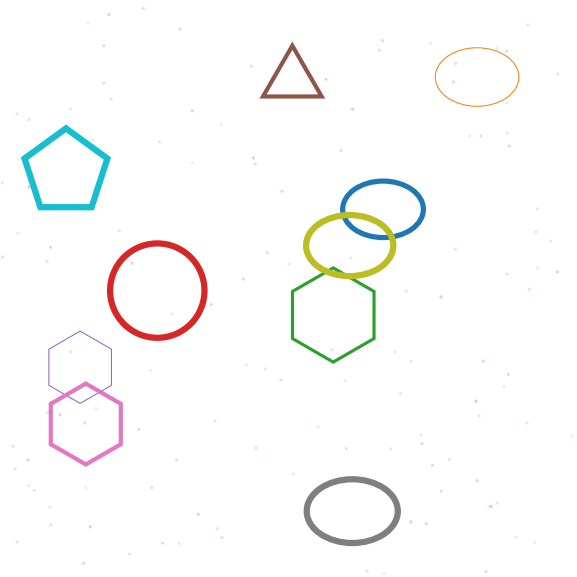[{"shape": "oval", "thickness": 2.5, "radius": 0.35, "center": [0.663, 0.637]}, {"shape": "oval", "thickness": 0.5, "radius": 0.36, "center": [0.826, 0.866]}, {"shape": "hexagon", "thickness": 1.5, "radius": 0.41, "center": [0.577, 0.454]}, {"shape": "circle", "thickness": 3, "radius": 0.41, "center": [0.272, 0.496]}, {"shape": "hexagon", "thickness": 0.5, "radius": 0.31, "center": [0.139, 0.363]}, {"shape": "triangle", "thickness": 2, "radius": 0.29, "center": [0.506, 0.861]}, {"shape": "hexagon", "thickness": 2, "radius": 0.35, "center": [0.149, 0.265]}, {"shape": "oval", "thickness": 3, "radius": 0.39, "center": [0.61, 0.114]}, {"shape": "oval", "thickness": 3, "radius": 0.38, "center": [0.606, 0.574]}, {"shape": "pentagon", "thickness": 3, "radius": 0.38, "center": [0.114, 0.701]}]